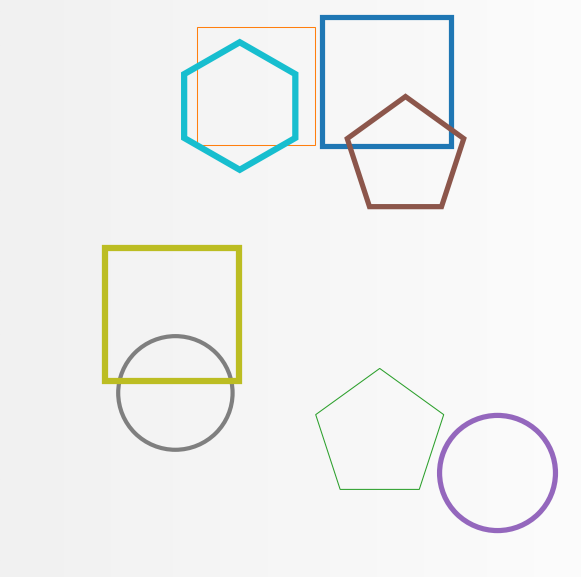[{"shape": "square", "thickness": 2.5, "radius": 0.56, "center": [0.665, 0.858]}, {"shape": "square", "thickness": 0.5, "radius": 0.51, "center": [0.441, 0.85]}, {"shape": "pentagon", "thickness": 0.5, "radius": 0.58, "center": [0.653, 0.245]}, {"shape": "circle", "thickness": 2.5, "radius": 0.5, "center": [0.856, 0.18]}, {"shape": "pentagon", "thickness": 2.5, "radius": 0.53, "center": [0.698, 0.727]}, {"shape": "circle", "thickness": 2, "radius": 0.49, "center": [0.302, 0.319]}, {"shape": "square", "thickness": 3, "radius": 0.58, "center": [0.296, 0.454]}, {"shape": "hexagon", "thickness": 3, "radius": 0.55, "center": [0.412, 0.816]}]